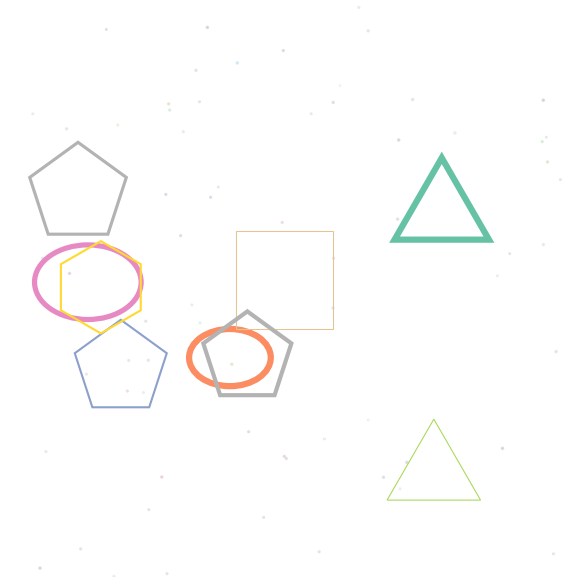[{"shape": "triangle", "thickness": 3, "radius": 0.47, "center": [0.765, 0.631]}, {"shape": "oval", "thickness": 3, "radius": 0.35, "center": [0.398, 0.38]}, {"shape": "pentagon", "thickness": 1, "radius": 0.42, "center": [0.209, 0.362]}, {"shape": "oval", "thickness": 2.5, "radius": 0.46, "center": [0.152, 0.51]}, {"shape": "triangle", "thickness": 0.5, "radius": 0.47, "center": [0.751, 0.18]}, {"shape": "hexagon", "thickness": 1, "radius": 0.4, "center": [0.175, 0.502]}, {"shape": "square", "thickness": 0.5, "radius": 0.42, "center": [0.493, 0.515]}, {"shape": "pentagon", "thickness": 2, "radius": 0.4, "center": [0.428, 0.38]}, {"shape": "pentagon", "thickness": 1.5, "radius": 0.44, "center": [0.135, 0.665]}]